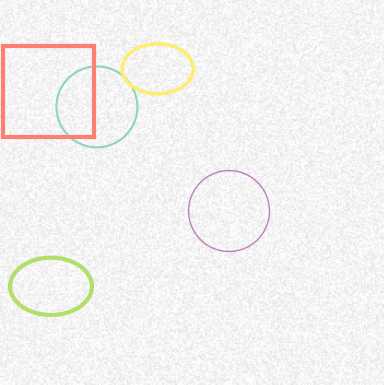[{"shape": "circle", "thickness": 1.5, "radius": 0.53, "center": [0.252, 0.722]}, {"shape": "square", "thickness": 3, "radius": 0.59, "center": [0.127, 0.762]}, {"shape": "oval", "thickness": 3, "radius": 0.53, "center": [0.133, 0.256]}, {"shape": "circle", "thickness": 1, "radius": 0.53, "center": [0.595, 0.452]}, {"shape": "oval", "thickness": 2.5, "radius": 0.46, "center": [0.41, 0.821]}]